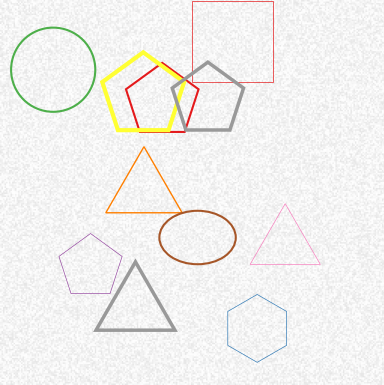[{"shape": "pentagon", "thickness": 1.5, "radius": 0.5, "center": [0.421, 0.738]}, {"shape": "square", "thickness": 0.5, "radius": 0.53, "center": [0.604, 0.892]}, {"shape": "hexagon", "thickness": 0.5, "radius": 0.44, "center": [0.668, 0.147]}, {"shape": "circle", "thickness": 1.5, "radius": 0.55, "center": [0.138, 0.819]}, {"shape": "pentagon", "thickness": 0.5, "radius": 0.43, "center": [0.235, 0.307]}, {"shape": "triangle", "thickness": 1, "radius": 0.57, "center": [0.374, 0.505]}, {"shape": "pentagon", "thickness": 3, "radius": 0.56, "center": [0.372, 0.752]}, {"shape": "oval", "thickness": 1.5, "radius": 0.5, "center": [0.513, 0.383]}, {"shape": "triangle", "thickness": 0.5, "radius": 0.53, "center": [0.741, 0.366]}, {"shape": "triangle", "thickness": 2.5, "radius": 0.59, "center": [0.352, 0.201]}, {"shape": "pentagon", "thickness": 2.5, "radius": 0.49, "center": [0.54, 0.741]}]